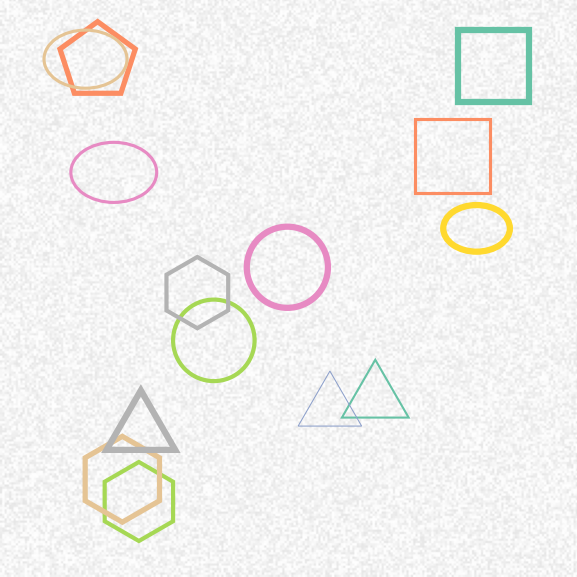[{"shape": "triangle", "thickness": 1, "radius": 0.33, "center": [0.65, 0.309]}, {"shape": "square", "thickness": 3, "radius": 0.31, "center": [0.855, 0.885]}, {"shape": "square", "thickness": 1.5, "radius": 0.32, "center": [0.784, 0.729]}, {"shape": "pentagon", "thickness": 2.5, "radius": 0.34, "center": [0.169, 0.893]}, {"shape": "triangle", "thickness": 0.5, "radius": 0.32, "center": [0.571, 0.293]}, {"shape": "oval", "thickness": 1.5, "radius": 0.37, "center": [0.197, 0.701]}, {"shape": "circle", "thickness": 3, "radius": 0.35, "center": [0.498, 0.536]}, {"shape": "hexagon", "thickness": 2, "radius": 0.34, "center": [0.241, 0.131]}, {"shape": "circle", "thickness": 2, "radius": 0.35, "center": [0.37, 0.41]}, {"shape": "oval", "thickness": 3, "radius": 0.29, "center": [0.825, 0.604]}, {"shape": "oval", "thickness": 1.5, "radius": 0.36, "center": [0.148, 0.897]}, {"shape": "hexagon", "thickness": 2.5, "radius": 0.37, "center": [0.212, 0.169]}, {"shape": "hexagon", "thickness": 2, "radius": 0.31, "center": [0.342, 0.492]}, {"shape": "triangle", "thickness": 3, "radius": 0.34, "center": [0.244, 0.254]}]